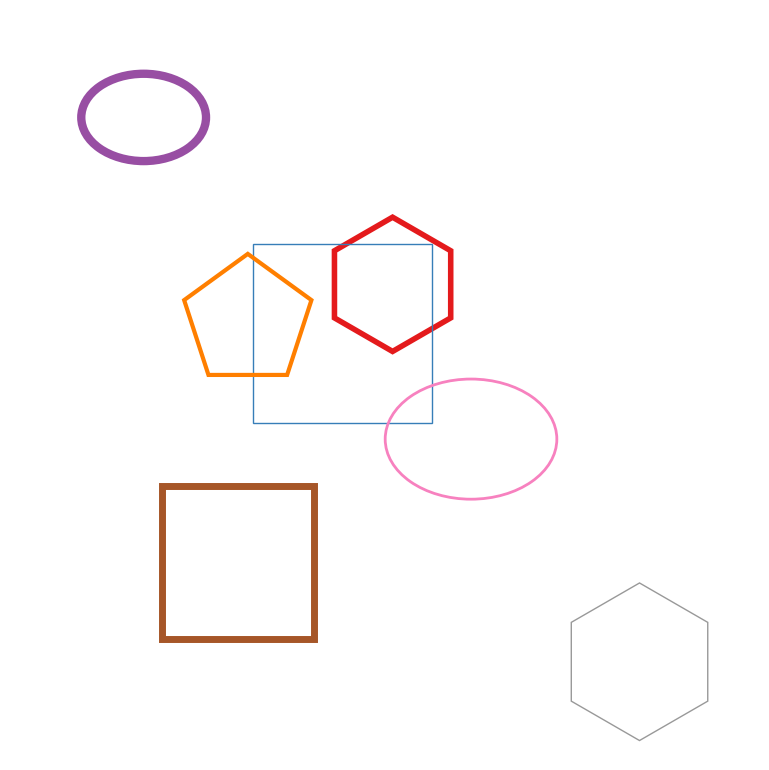[{"shape": "hexagon", "thickness": 2, "radius": 0.44, "center": [0.51, 0.631]}, {"shape": "square", "thickness": 0.5, "radius": 0.58, "center": [0.445, 0.567]}, {"shape": "oval", "thickness": 3, "radius": 0.41, "center": [0.187, 0.848]}, {"shape": "pentagon", "thickness": 1.5, "radius": 0.43, "center": [0.322, 0.583]}, {"shape": "square", "thickness": 2.5, "radius": 0.49, "center": [0.309, 0.27]}, {"shape": "oval", "thickness": 1, "radius": 0.56, "center": [0.612, 0.43]}, {"shape": "hexagon", "thickness": 0.5, "radius": 0.51, "center": [0.831, 0.141]}]